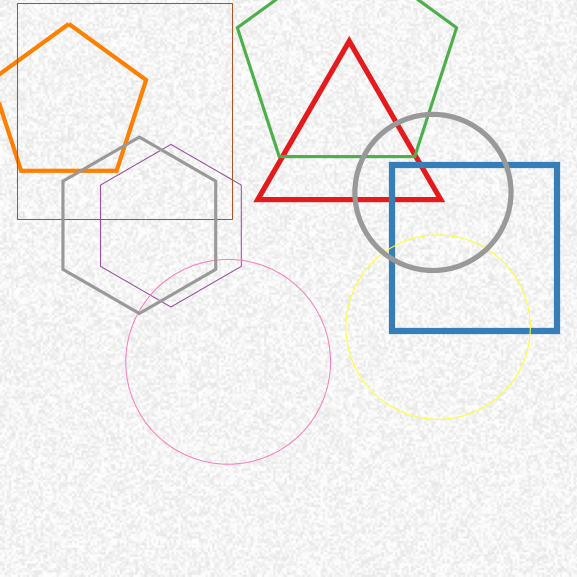[{"shape": "triangle", "thickness": 2.5, "radius": 0.91, "center": [0.605, 0.745]}, {"shape": "square", "thickness": 3, "radius": 0.72, "center": [0.822, 0.57]}, {"shape": "pentagon", "thickness": 1.5, "radius": 1.0, "center": [0.601, 0.889]}, {"shape": "hexagon", "thickness": 0.5, "radius": 0.7, "center": [0.296, 0.608]}, {"shape": "pentagon", "thickness": 2, "radius": 0.7, "center": [0.119, 0.817]}, {"shape": "circle", "thickness": 0.5, "radius": 0.8, "center": [0.759, 0.433]}, {"shape": "square", "thickness": 0.5, "radius": 0.93, "center": [0.216, 0.806]}, {"shape": "circle", "thickness": 0.5, "radius": 0.89, "center": [0.395, 0.373]}, {"shape": "circle", "thickness": 2.5, "radius": 0.68, "center": [0.75, 0.666]}, {"shape": "hexagon", "thickness": 1.5, "radius": 0.76, "center": [0.241, 0.609]}]